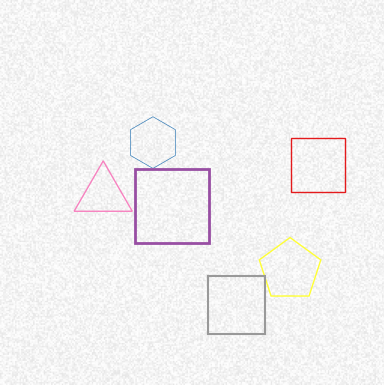[{"shape": "square", "thickness": 1, "radius": 0.35, "center": [0.827, 0.572]}, {"shape": "hexagon", "thickness": 0.5, "radius": 0.34, "center": [0.397, 0.63]}, {"shape": "square", "thickness": 2, "radius": 0.48, "center": [0.448, 0.465]}, {"shape": "pentagon", "thickness": 1, "radius": 0.42, "center": [0.753, 0.299]}, {"shape": "triangle", "thickness": 1, "radius": 0.44, "center": [0.268, 0.495]}, {"shape": "square", "thickness": 1.5, "radius": 0.37, "center": [0.614, 0.208]}]